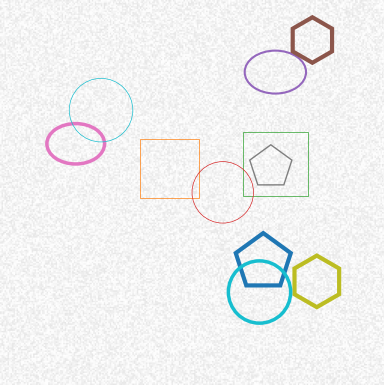[{"shape": "pentagon", "thickness": 3, "radius": 0.38, "center": [0.684, 0.319]}, {"shape": "square", "thickness": 0.5, "radius": 0.38, "center": [0.44, 0.561]}, {"shape": "square", "thickness": 0.5, "radius": 0.42, "center": [0.715, 0.573]}, {"shape": "circle", "thickness": 0.5, "radius": 0.4, "center": [0.579, 0.5]}, {"shape": "oval", "thickness": 1.5, "radius": 0.4, "center": [0.715, 0.813]}, {"shape": "hexagon", "thickness": 3, "radius": 0.3, "center": [0.811, 0.896]}, {"shape": "oval", "thickness": 2.5, "radius": 0.37, "center": [0.197, 0.627]}, {"shape": "pentagon", "thickness": 1, "radius": 0.29, "center": [0.703, 0.566]}, {"shape": "hexagon", "thickness": 3, "radius": 0.33, "center": [0.823, 0.269]}, {"shape": "circle", "thickness": 2.5, "radius": 0.4, "center": [0.674, 0.241]}, {"shape": "circle", "thickness": 0.5, "radius": 0.41, "center": [0.262, 0.714]}]